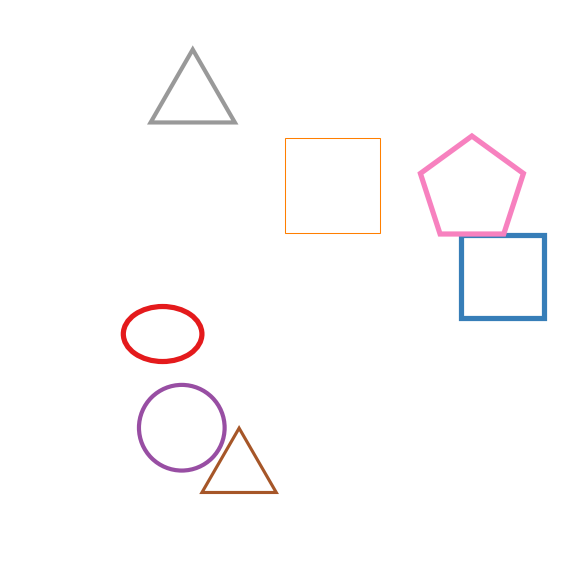[{"shape": "oval", "thickness": 2.5, "radius": 0.34, "center": [0.282, 0.421]}, {"shape": "square", "thickness": 2.5, "radius": 0.36, "center": [0.87, 0.52]}, {"shape": "circle", "thickness": 2, "radius": 0.37, "center": [0.315, 0.258]}, {"shape": "square", "thickness": 0.5, "radius": 0.41, "center": [0.576, 0.678]}, {"shape": "triangle", "thickness": 1.5, "radius": 0.37, "center": [0.414, 0.183]}, {"shape": "pentagon", "thickness": 2.5, "radius": 0.47, "center": [0.817, 0.67]}, {"shape": "triangle", "thickness": 2, "radius": 0.42, "center": [0.334, 0.829]}]